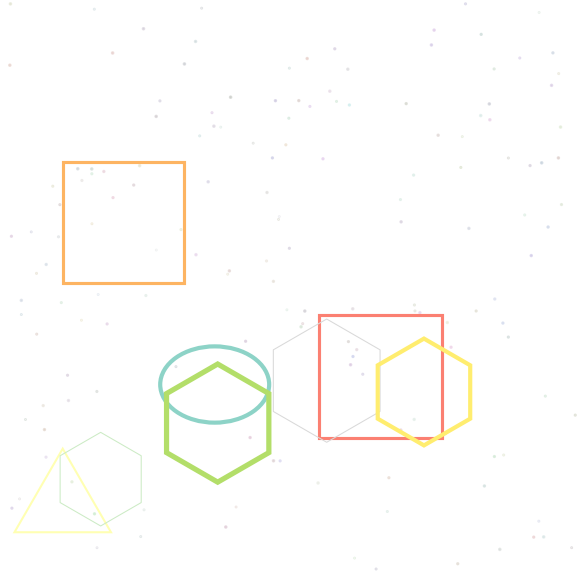[{"shape": "oval", "thickness": 2, "radius": 0.47, "center": [0.372, 0.333]}, {"shape": "triangle", "thickness": 1, "radius": 0.48, "center": [0.109, 0.126]}, {"shape": "square", "thickness": 1.5, "radius": 0.53, "center": [0.659, 0.347]}, {"shape": "square", "thickness": 1.5, "radius": 0.52, "center": [0.214, 0.613]}, {"shape": "hexagon", "thickness": 2.5, "radius": 0.51, "center": [0.377, 0.267]}, {"shape": "hexagon", "thickness": 0.5, "radius": 0.53, "center": [0.566, 0.34]}, {"shape": "hexagon", "thickness": 0.5, "radius": 0.41, "center": [0.174, 0.169]}, {"shape": "hexagon", "thickness": 2, "radius": 0.46, "center": [0.734, 0.32]}]